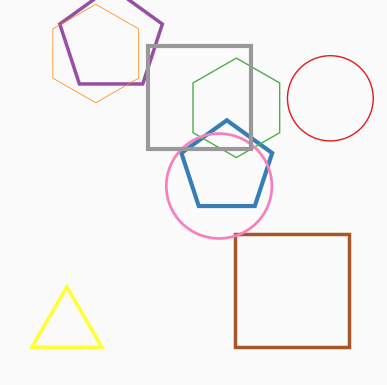[{"shape": "circle", "thickness": 1, "radius": 0.55, "center": [0.853, 0.745]}, {"shape": "pentagon", "thickness": 3, "radius": 0.62, "center": [0.585, 0.564]}, {"shape": "hexagon", "thickness": 1, "radius": 0.65, "center": [0.61, 0.72]}, {"shape": "pentagon", "thickness": 2.5, "radius": 0.7, "center": [0.287, 0.894]}, {"shape": "hexagon", "thickness": 0.5, "radius": 0.64, "center": [0.247, 0.861]}, {"shape": "triangle", "thickness": 2.5, "radius": 0.52, "center": [0.173, 0.15]}, {"shape": "square", "thickness": 2.5, "radius": 0.73, "center": [0.753, 0.246]}, {"shape": "circle", "thickness": 2, "radius": 0.68, "center": [0.565, 0.517]}, {"shape": "square", "thickness": 3, "radius": 0.67, "center": [0.515, 0.747]}]